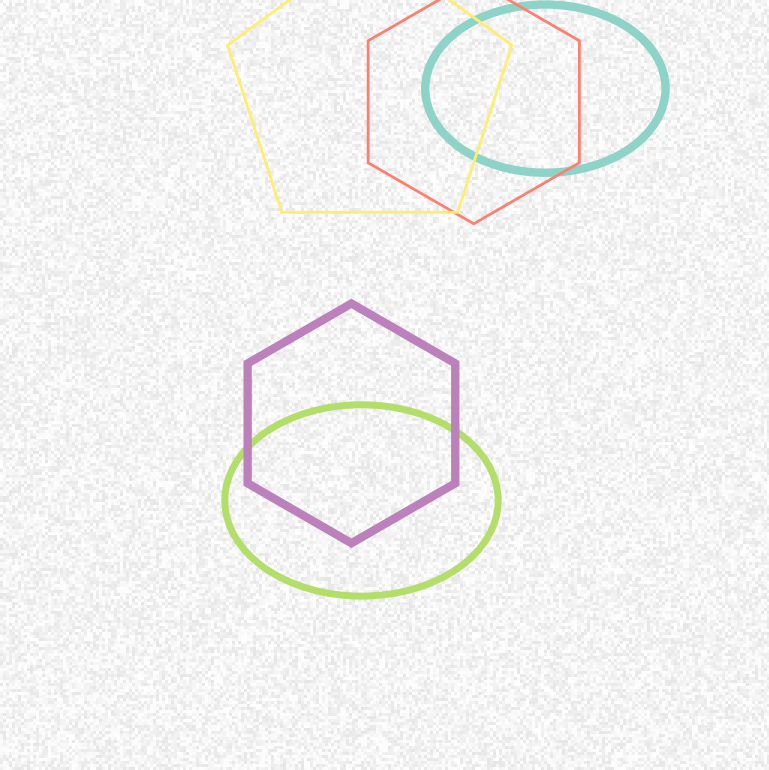[{"shape": "oval", "thickness": 3, "radius": 0.78, "center": [0.708, 0.885]}, {"shape": "hexagon", "thickness": 1, "radius": 0.79, "center": [0.615, 0.868]}, {"shape": "oval", "thickness": 2.5, "radius": 0.89, "center": [0.469, 0.35]}, {"shape": "hexagon", "thickness": 3, "radius": 0.78, "center": [0.456, 0.45]}, {"shape": "pentagon", "thickness": 1, "radius": 0.97, "center": [0.48, 0.881]}]